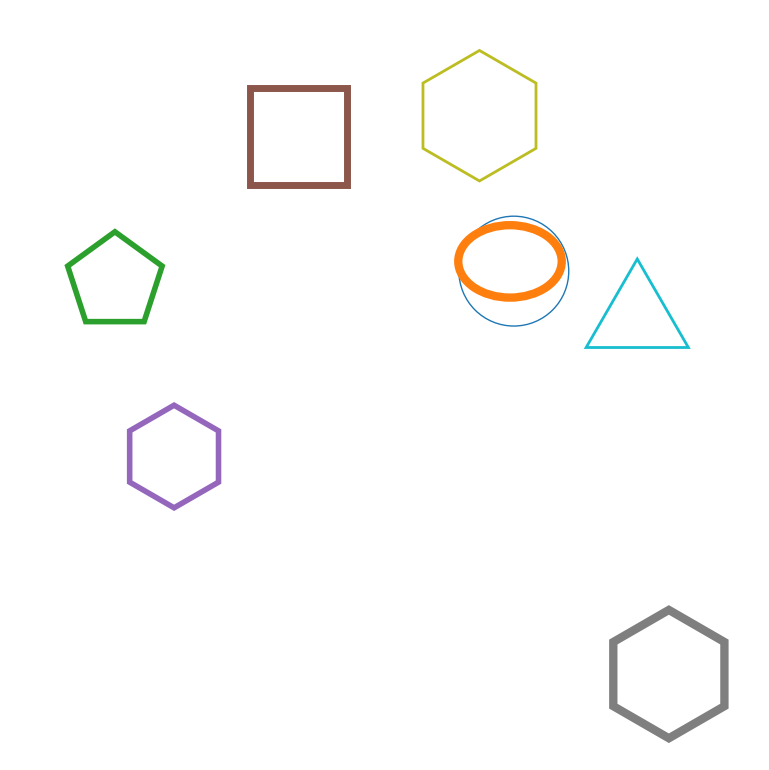[{"shape": "circle", "thickness": 0.5, "radius": 0.36, "center": [0.667, 0.648]}, {"shape": "oval", "thickness": 3, "radius": 0.34, "center": [0.662, 0.661]}, {"shape": "pentagon", "thickness": 2, "radius": 0.32, "center": [0.149, 0.634]}, {"shape": "hexagon", "thickness": 2, "radius": 0.33, "center": [0.226, 0.407]}, {"shape": "square", "thickness": 2.5, "radius": 0.31, "center": [0.388, 0.823]}, {"shape": "hexagon", "thickness": 3, "radius": 0.42, "center": [0.869, 0.125]}, {"shape": "hexagon", "thickness": 1, "radius": 0.42, "center": [0.623, 0.85]}, {"shape": "triangle", "thickness": 1, "radius": 0.38, "center": [0.828, 0.587]}]